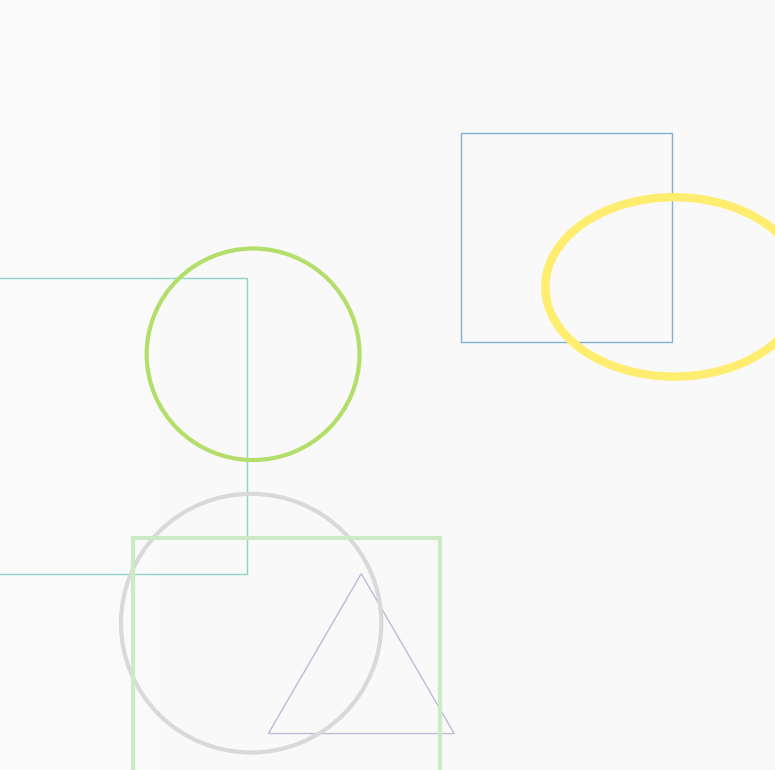[{"shape": "square", "thickness": 0.5, "radius": 0.96, "center": [0.126, 0.446]}, {"shape": "triangle", "thickness": 0.5, "radius": 0.69, "center": [0.466, 0.117]}, {"shape": "square", "thickness": 0.5, "radius": 0.68, "center": [0.731, 0.692]}, {"shape": "circle", "thickness": 1.5, "radius": 0.69, "center": [0.327, 0.54]}, {"shape": "circle", "thickness": 1.5, "radius": 0.84, "center": [0.324, 0.191]}, {"shape": "square", "thickness": 1.5, "radius": 0.99, "center": [0.37, 0.103]}, {"shape": "oval", "thickness": 3, "radius": 0.83, "center": [0.87, 0.627]}]